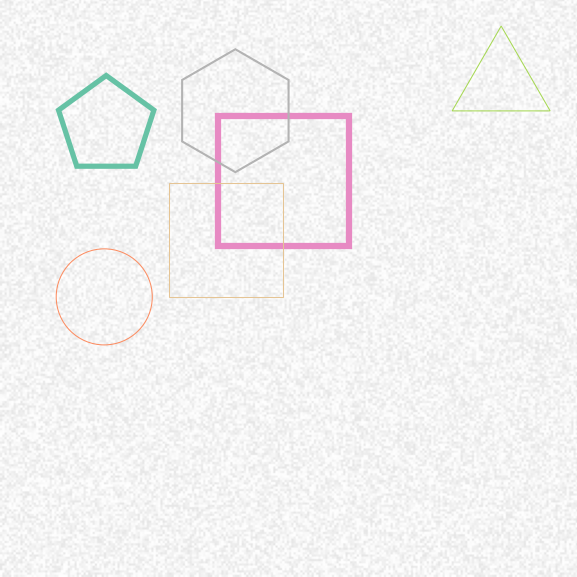[{"shape": "pentagon", "thickness": 2.5, "radius": 0.43, "center": [0.184, 0.782]}, {"shape": "circle", "thickness": 0.5, "radius": 0.42, "center": [0.181, 0.485]}, {"shape": "square", "thickness": 3, "radius": 0.56, "center": [0.491, 0.686]}, {"shape": "triangle", "thickness": 0.5, "radius": 0.49, "center": [0.868, 0.856]}, {"shape": "square", "thickness": 0.5, "radius": 0.49, "center": [0.391, 0.584]}, {"shape": "hexagon", "thickness": 1, "radius": 0.53, "center": [0.408, 0.807]}]